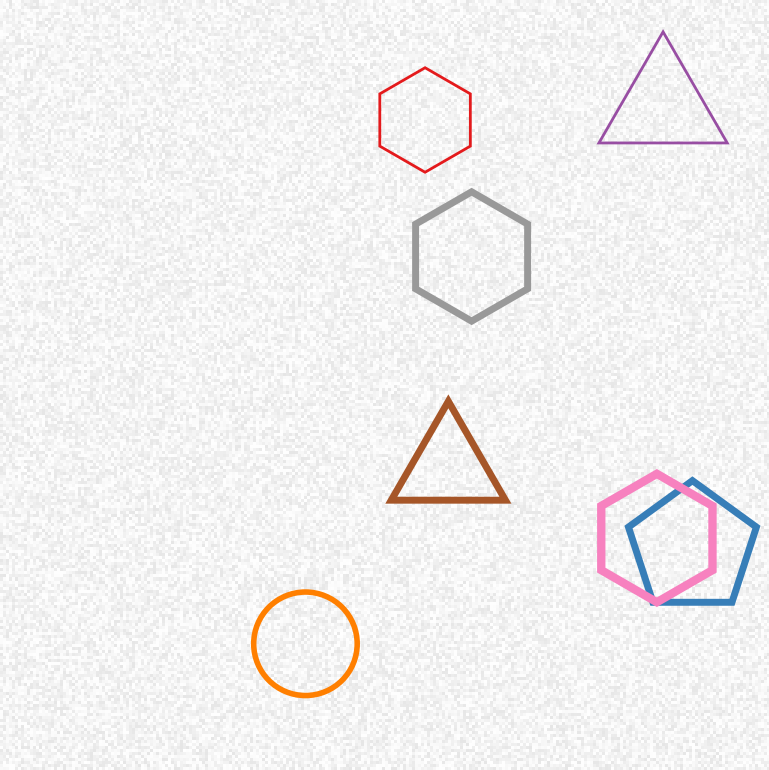[{"shape": "hexagon", "thickness": 1, "radius": 0.34, "center": [0.552, 0.844]}, {"shape": "pentagon", "thickness": 2.5, "radius": 0.44, "center": [0.899, 0.288]}, {"shape": "triangle", "thickness": 1, "radius": 0.48, "center": [0.861, 0.862]}, {"shape": "circle", "thickness": 2, "radius": 0.34, "center": [0.397, 0.164]}, {"shape": "triangle", "thickness": 2.5, "radius": 0.43, "center": [0.582, 0.393]}, {"shape": "hexagon", "thickness": 3, "radius": 0.42, "center": [0.853, 0.301]}, {"shape": "hexagon", "thickness": 2.5, "radius": 0.42, "center": [0.612, 0.667]}]